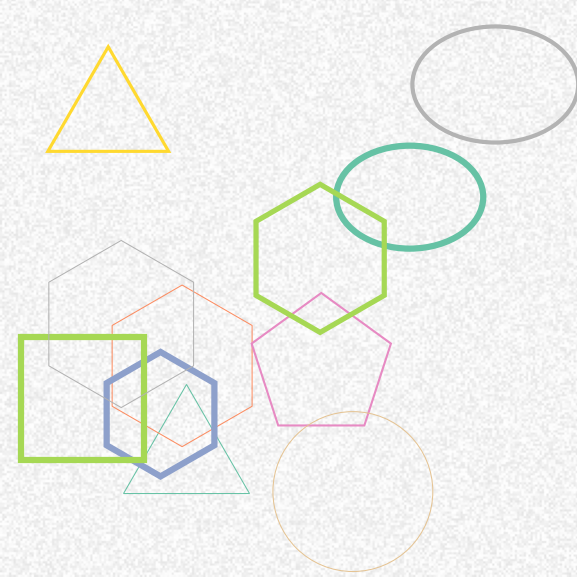[{"shape": "triangle", "thickness": 0.5, "radius": 0.63, "center": [0.323, 0.208]}, {"shape": "oval", "thickness": 3, "radius": 0.64, "center": [0.709, 0.658]}, {"shape": "hexagon", "thickness": 0.5, "radius": 0.7, "center": [0.315, 0.366]}, {"shape": "hexagon", "thickness": 3, "radius": 0.54, "center": [0.278, 0.282]}, {"shape": "pentagon", "thickness": 1, "radius": 0.63, "center": [0.556, 0.365]}, {"shape": "square", "thickness": 3, "radius": 0.53, "center": [0.142, 0.308]}, {"shape": "hexagon", "thickness": 2.5, "radius": 0.64, "center": [0.554, 0.552]}, {"shape": "triangle", "thickness": 1.5, "radius": 0.6, "center": [0.187, 0.797]}, {"shape": "circle", "thickness": 0.5, "radius": 0.69, "center": [0.611, 0.148]}, {"shape": "hexagon", "thickness": 0.5, "radius": 0.72, "center": [0.21, 0.438]}, {"shape": "oval", "thickness": 2, "radius": 0.72, "center": [0.858, 0.853]}]